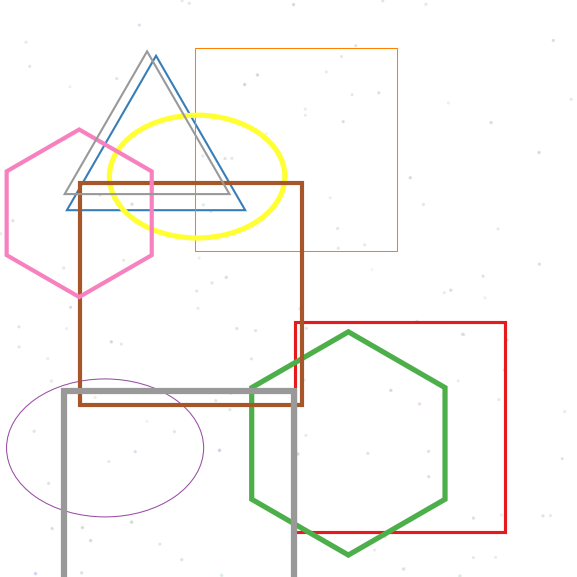[{"shape": "square", "thickness": 1.5, "radius": 0.91, "center": [0.693, 0.26]}, {"shape": "triangle", "thickness": 1, "radius": 0.89, "center": [0.27, 0.724]}, {"shape": "hexagon", "thickness": 2.5, "radius": 0.97, "center": [0.603, 0.231]}, {"shape": "oval", "thickness": 0.5, "radius": 0.85, "center": [0.182, 0.224]}, {"shape": "square", "thickness": 0.5, "radius": 0.88, "center": [0.512, 0.74]}, {"shape": "oval", "thickness": 2.5, "radius": 0.76, "center": [0.341, 0.693]}, {"shape": "square", "thickness": 2, "radius": 0.96, "center": [0.33, 0.49]}, {"shape": "hexagon", "thickness": 2, "radius": 0.73, "center": [0.137, 0.63]}, {"shape": "square", "thickness": 3, "radius": 1.0, "center": [0.31, 0.122]}, {"shape": "triangle", "thickness": 1, "radius": 0.82, "center": [0.255, 0.745]}]